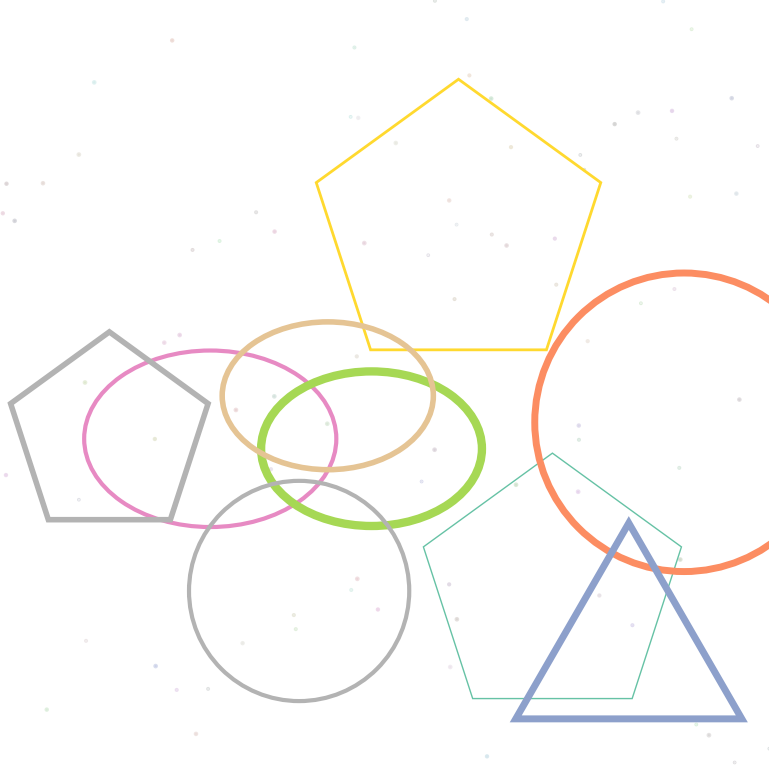[{"shape": "pentagon", "thickness": 0.5, "radius": 0.88, "center": [0.717, 0.235]}, {"shape": "circle", "thickness": 2.5, "radius": 0.97, "center": [0.888, 0.452]}, {"shape": "triangle", "thickness": 2.5, "radius": 0.85, "center": [0.817, 0.151]}, {"shape": "oval", "thickness": 1.5, "radius": 0.82, "center": [0.273, 0.43]}, {"shape": "oval", "thickness": 3, "radius": 0.72, "center": [0.483, 0.417]}, {"shape": "pentagon", "thickness": 1, "radius": 0.97, "center": [0.595, 0.703]}, {"shape": "oval", "thickness": 2, "radius": 0.69, "center": [0.426, 0.486]}, {"shape": "pentagon", "thickness": 2, "radius": 0.67, "center": [0.142, 0.434]}, {"shape": "circle", "thickness": 1.5, "radius": 0.72, "center": [0.388, 0.233]}]